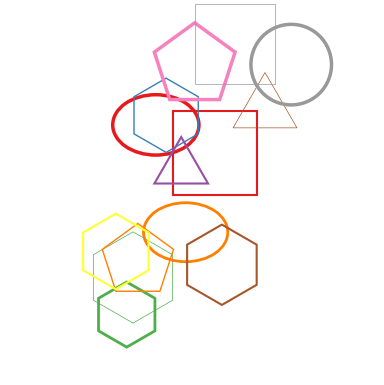[{"shape": "square", "thickness": 1.5, "radius": 0.54, "center": [0.558, 0.602]}, {"shape": "oval", "thickness": 2.5, "radius": 0.56, "center": [0.405, 0.676]}, {"shape": "hexagon", "thickness": 1, "radius": 0.48, "center": [0.431, 0.701]}, {"shape": "hexagon", "thickness": 2, "radius": 0.42, "center": [0.329, 0.183]}, {"shape": "hexagon", "thickness": 0.5, "radius": 0.59, "center": [0.346, 0.279]}, {"shape": "triangle", "thickness": 1.5, "radius": 0.4, "center": [0.471, 0.564]}, {"shape": "oval", "thickness": 2, "radius": 0.55, "center": [0.482, 0.397]}, {"shape": "pentagon", "thickness": 1, "radius": 0.49, "center": [0.358, 0.322]}, {"shape": "hexagon", "thickness": 1.5, "radius": 0.49, "center": [0.301, 0.347]}, {"shape": "triangle", "thickness": 0.5, "radius": 0.48, "center": [0.688, 0.716]}, {"shape": "hexagon", "thickness": 1.5, "radius": 0.52, "center": [0.576, 0.312]}, {"shape": "pentagon", "thickness": 2.5, "radius": 0.55, "center": [0.506, 0.831]}, {"shape": "circle", "thickness": 2.5, "radius": 0.52, "center": [0.756, 0.832]}, {"shape": "square", "thickness": 0.5, "radius": 0.52, "center": [0.61, 0.886]}]